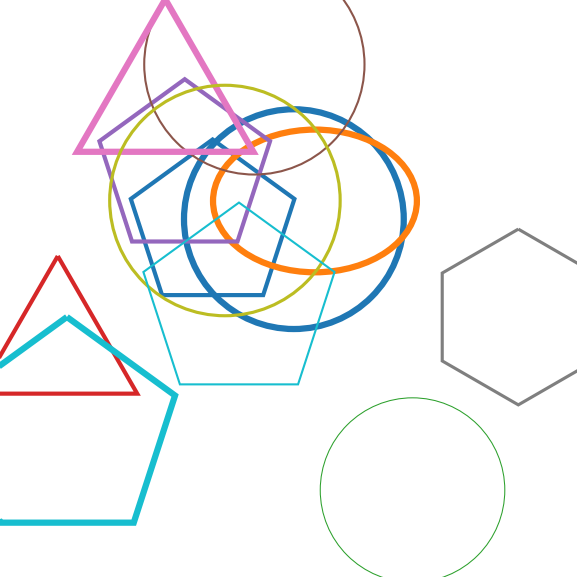[{"shape": "pentagon", "thickness": 2, "radius": 0.74, "center": [0.368, 0.609]}, {"shape": "circle", "thickness": 3, "radius": 0.95, "center": [0.509, 0.62]}, {"shape": "oval", "thickness": 3, "radius": 0.88, "center": [0.545, 0.651]}, {"shape": "circle", "thickness": 0.5, "radius": 0.8, "center": [0.714, 0.15]}, {"shape": "triangle", "thickness": 2, "radius": 0.79, "center": [0.1, 0.397]}, {"shape": "pentagon", "thickness": 2, "radius": 0.78, "center": [0.32, 0.707]}, {"shape": "circle", "thickness": 1, "radius": 0.95, "center": [0.44, 0.888]}, {"shape": "triangle", "thickness": 3, "radius": 0.88, "center": [0.286, 0.824]}, {"shape": "hexagon", "thickness": 1.5, "radius": 0.76, "center": [0.898, 0.45]}, {"shape": "circle", "thickness": 1.5, "radius": 1.0, "center": [0.389, 0.652]}, {"shape": "pentagon", "thickness": 3, "radius": 0.98, "center": [0.116, 0.253]}, {"shape": "pentagon", "thickness": 1, "radius": 0.87, "center": [0.414, 0.474]}]